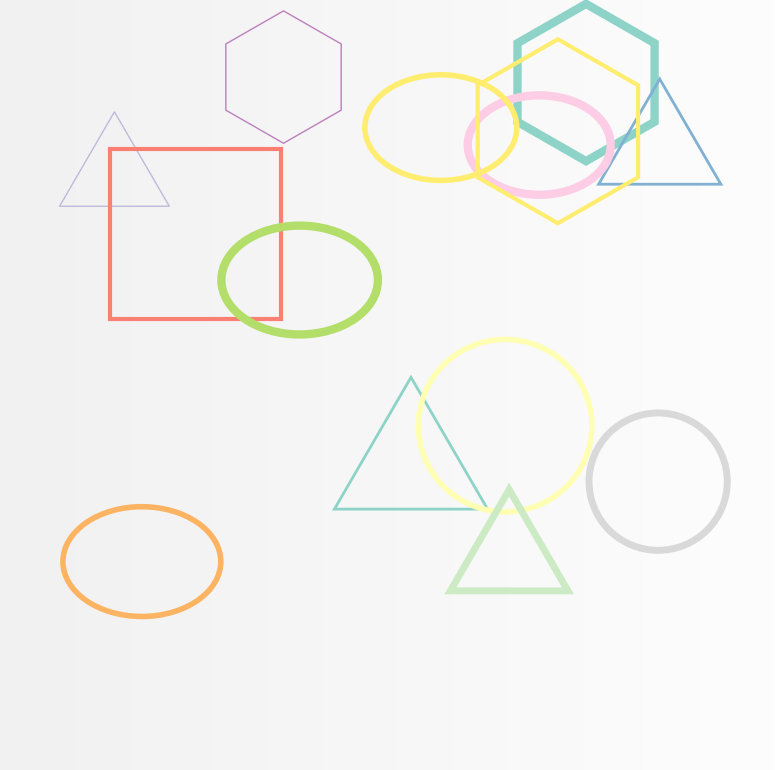[{"shape": "hexagon", "thickness": 3, "radius": 0.51, "center": [0.756, 0.893]}, {"shape": "triangle", "thickness": 1, "radius": 0.57, "center": [0.53, 0.396]}, {"shape": "circle", "thickness": 2, "radius": 0.56, "center": [0.652, 0.447]}, {"shape": "triangle", "thickness": 0.5, "radius": 0.41, "center": [0.148, 0.773]}, {"shape": "square", "thickness": 1.5, "radius": 0.55, "center": [0.252, 0.696]}, {"shape": "triangle", "thickness": 1, "radius": 0.46, "center": [0.851, 0.806]}, {"shape": "oval", "thickness": 2, "radius": 0.51, "center": [0.183, 0.271]}, {"shape": "oval", "thickness": 3, "radius": 0.5, "center": [0.387, 0.636]}, {"shape": "oval", "thickness": 3, "radius": 0.46, "center": [0.696, 0.812]}, {"shape": "circle", "thickness": 2.5, "radius": 0.45, "center": [0.849, 0.374]}, {"shape": "hexagon", "thickness": 0.5, "radius": 0.43, "center": [0.366, 0.9]}, {"shape": "triangle", "thickness": 2.5, "radius": 0.44, "center": [0.657, 0.276]}, {"shape": "hexagon", "thickness": 1.5, "radius": 0.6, "center": [0.72, 0.83]}, {"shape": "oval", "thickness": 2, "radius": 0.49, "center": [0.569, 0.834]}]